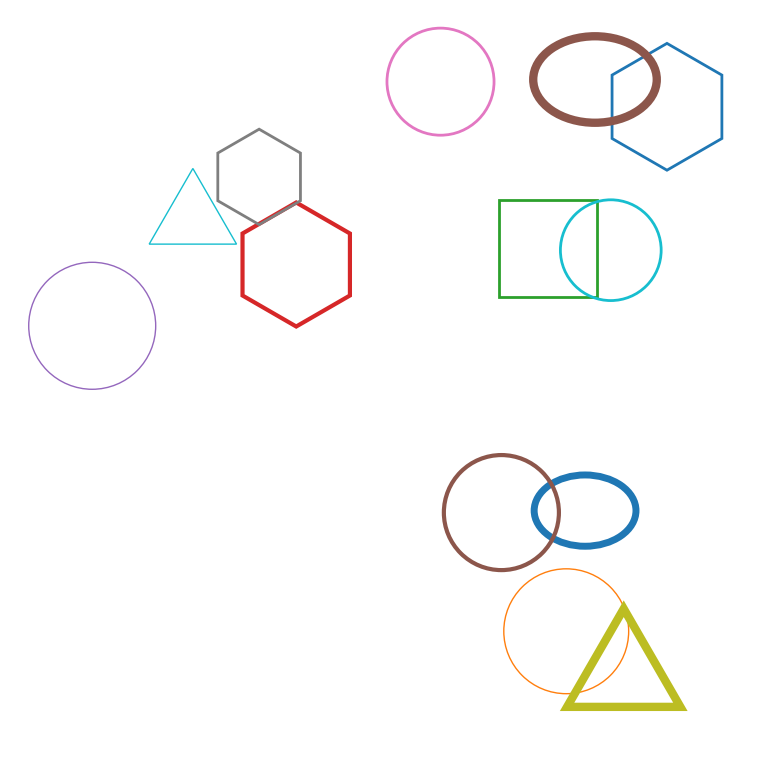[{"shape": "hexagon", "thickness": 1, "radius": 0.41, "center": [0.866, 0.861]}, {"shape": "oval", "thickness": 2.5, "radius": 0.33, "center": [0.76, 0.337]}, {"shape": "circle", "thickness": 0.5, "radius": 0.41, "center": [0.735, 0.18]}, {"shape": "square", "thickness": 1, "radius": 0.32, "center": [0.712, 0.677]}, {"shape": "hexagon", "thickness": 1.5, "radius": 0.4, "center": [0.385, 0.656]}, {"shape": "circle", "thickness": 0.5, "radius": 0.41, "center": [0.12, 0.577]}, {"shape": "oval", "thickness": 3, "radius": 0.4, "center": [0.773, 0.897]}, {"shape": "circle", "thickness": 1.5, "radius": 0.37, "center": [0.651, 0.334]}, {"shape": "circle", "thickness": 1, "radius": 0.35, "center": [0.572, 0.894]}, {"shape": "hexagon", "thickness": 1, "radius": 0.31, "center": [0.337, 0.77]}, {"shape": "triangle", "thickness": 3, "radius": 0.42, "center": [0.81, 0.124]}, {"shape": "triangle", "thickness": 0.5, "radius": 0.33, "center": [0.25, 0.716]}, {"shape": "circle", "thickness": 1, "radius": 0.33, "center": [0.793, 0.675]}]